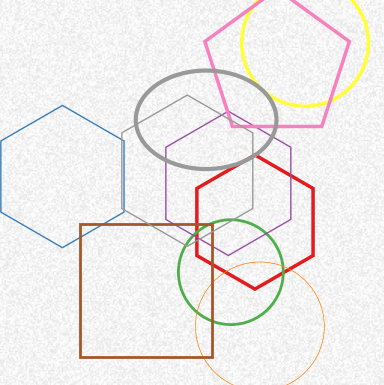[{"shape": "hexagon", "thickness": 2.5, "radius": 0.87, "center": [0.662, 0.423]}, {"shape": "hexagon", "thickness": 1, "radius": 0.92, "center": [0.162, 0.541]}, {"shape": "circle", "thickness": 2, "radius": 0.68, "center": [0.6, 0.293]}, {"shape": "hexagon", "thickness": 1, "radius": 0.94, "center": [0.593, 0.524]}, {"shape": "circle", "thickness": 0.5, "radius": 0.84, "center": [0.675, 0.152]}, {"shape": "circle", "thickness": 2.5, "radius": 0.82, "center": [0.792, 0.889]}, {"shape": "square", "thickness": 2, "radius": 0.86, "center": [0.379, 0.246]}, {"shape": "pentagon", "thickness": 2.5, "radius": 0.99, "center": [0.72, 0.831]}, {"shape": "oval", "thickness": 3, "radius": 0.91, "center": [0.535, 0.689]}, {"shape": "hexagon", "thickness": 1, "radius": 0.98, "center": [0.487, 0.557]}]